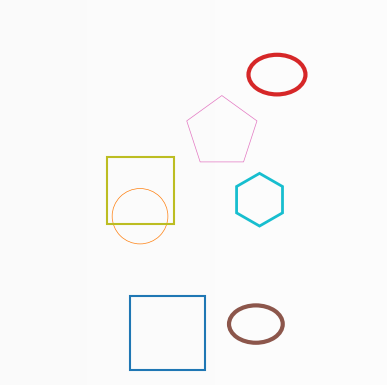[{"shape": "square", "thickness": 1.5, "radius": 0.48, "center": [0.433, 0.136]}, {"shape": "circle", "thickness": 0.5, "radius": 0.36, "center": [0.361, 0.438]}, {"shape": "oval", "thickness": 3, "radius": 0.37, "center": [0.715, 0.806]}, {"shape": "oval", "thickness": 3, "radius": 0.35, "center": [0.66, 0.158]}, {"shape": "pentagon", "thickness": 0.5, "radius": 0.48, "center": [0.573, 0.657]}, {"shape": "square", "thickness": 1.5, "radius": 0.43, "center": [0.363, 0.505]}, {"shape": "hexagon", "thickness": 2, "radius": 0.34, "center": [0.67, 0.481]}]